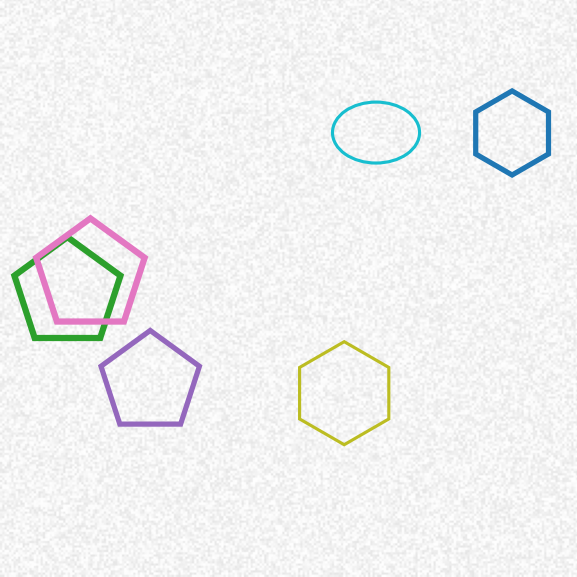[{"shape": "hexagon", "thickness": 2.5, "radius": 0.36, "center": [0.887, 0.769]}, {"shape": "pentagon", "thickness": 3, "radius": 0.48, "center": [0.117, 0.492]}, {"shape": "pentagon", "thickness": 2.5, "radius": 0.45, "center": [0.26, 0.337]}, {"shape": "pentagon", "thickness": 3, "radius": 0.49, "center": [0.157, 0.522]}, {"shape": "hexagon", "thickness": 1.5, "radius": 0.45, "center": [0.596, 0.318]}, {"shape": "oval", "thickness": 1.5, "radius": 0.38, "center": [0.651, 0.77]}]